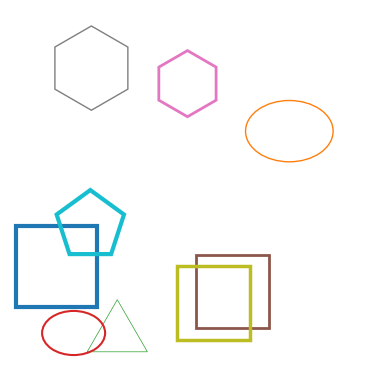[{"shape": "square", "thickness": 3, "radius": 0.53, "center": [0.147, 0.308]}, {"shape": "oval", "thickness": 1, "radius": 0.57, "center": [0.752, 0.659]}, {"shape": "triangle", "thickness": 0.5, "radius": 0.45, "center": [0.305, 0.131]}, {"shape": "oval", "thickness": 1.5, "radius": 0.41, "center": [0.191, 0.135]}, {"shape": "square", "thickness": 2, "radius": 0.48, "center": [0.603, 0.243]}, {"shape": "hexagon", "thickness": 2, "radius": 0.43, "center": [0.487, 0.783]}, {"shape": "hexagon", "thickness": 1, "radius": 0.55, "center": [0.237, 0.823]}, {"shape": "square", "thickness": 2.5, "radius": 0.48, "center": [0.555, 0.213]}, {"shape": "pentagon", "thickness": 3, "radius": 0.46, "center": [0.235, 0.414]}]